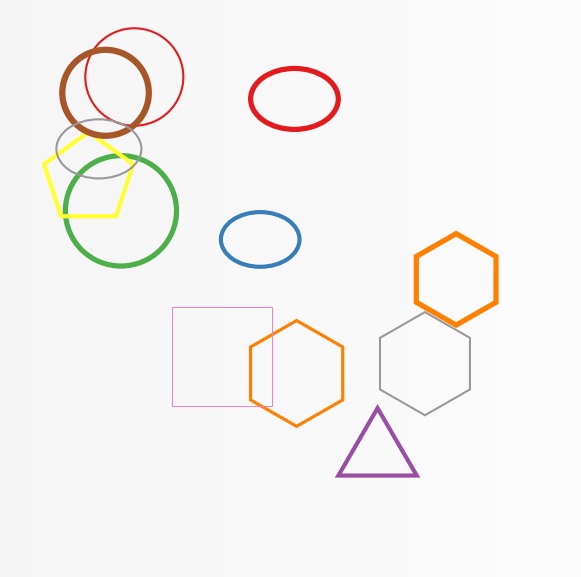[{"shape": "circle", "thickness": 1, "radius": 0.42, "center": [0.231, 0.866]}, {"shape": "oval", "thickness": 2.5, "radius": 0.38, "center": [0.507, 0.828]}, {"shape": "oval", "thickness": 2, "radius": 0.34, "center": [0.448, 0.585]}, {"shape": "circle", "thickness": 2.5, "radius": 0.48, "center": [0.208, 0.634]}, {"shape": "triangle", "thickness": 2, "radius": 0.39, "center": [0.65, 0.215]}, {"shape": "hexagon", "thickness": 2.5, "radius": 0.4, "center": [0.785, 0.515]}, {"shape": "hexagon", "thickness": 1.5, "radius": 0.46, "center": [0.51, 0.352]}, {"shape": "pentagon", "thickness": 2, "radius": 0.4, "center": [0.152, 0.69]}, {"shape": "circle", "thickness": 3, "radius": 0.37, "center": [0.182, 0.838]}, {"shape": "square", "thickness": 0.5, "radius": 0.43, "center": [0.382, 0.382]}, {"shape": "oval", "thickness": 1, "radius": 0.37, "center": [0.17, 0.741]}, {"shape": "hexagon", "thickness": 1, "radius": 0.45, "center": [0.731, 0.369]}]